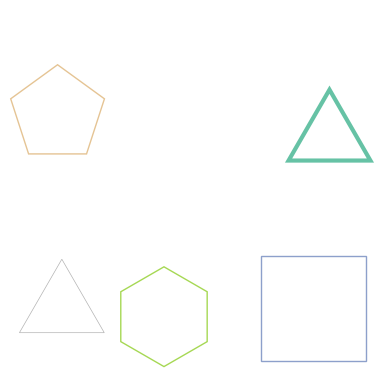[{"shape": "triangle", "thickness": 3, "radius": 0.61, "center": [0.856, 0.644]}, {"shape": "square", "thickness": 1, "radius": 0.68, "center": [0.815, 0.198]}, {"shape": "hexagon", "thickness": 1, "radius": 0.65, "center": [0.426, 0.177]}, {"shape": "pentagon", "thickness": 1, "radius": 0.64, "center": [0.15, 0.704]}, {"shape": "triangle", "thickness": 0.5, "radius": 0.64, "center": [0.161, 0.199]}]